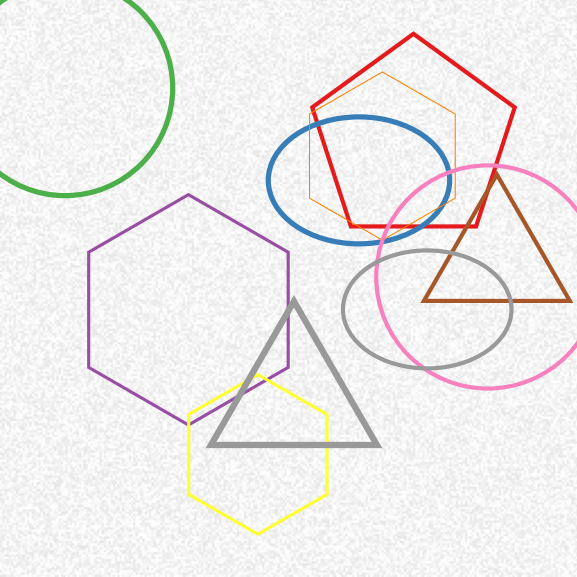[{"shape": "pentagon", "thickness": 2, "radius": 0.92, "center": [0.716, 0.756]}, {"shape": "oval", "thickness": 2.5, "radius": 0.79, "center": [0.622, 0.687]}, {"shape": "circle", "thickness": 2.5, "radius": 0.93, "center": [0.113, 0.847]}, {"shape": "hexagon", "thickness": 1.5, "radius": 1.0, "center": [0.326, 0.463]}, {"shape": "hexagon", "thickness": 0.5, "radius": 0.73, "center": [0.662, 0.729]}, {"shape": "hexagon", "thickness": 1.5, "radius": 0.69, "center": [0.446, 0.212]}, {"shape": "triangle", "thickness": 2, "radius": 0.73, "center": [0.86, 0.551]}, {"shape": "circle", "thickness": 2, "radius": 0.97, "center": [0.845, 0.52]}, {"shape": "oval", "thickness": 2, "radius": 0.73, "center": [0.74, 0.463]}, {"shape": "triangle", "thickness": 3, "radius": 0.83, "center": [0.509, 0.312]}]